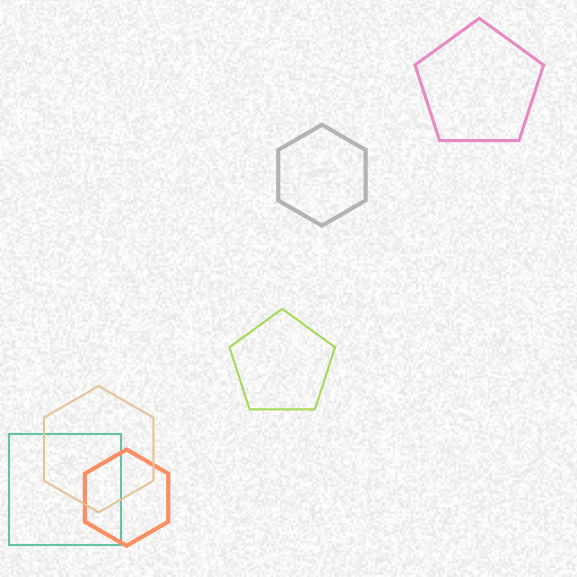[{"shape": "square", "thickness": 1, "radius": 0.48, "center": [0.113, 0.152]}, {"shape": "hexagon", "thickness": 2, "radius": 0.42, "center": [0.219, 0.137]}, {"shape": "pentagon", "thickness": 1.5, "radius": 0.59, "center": [0.83, 0.85]}, {"shape": "pentagon", "thickness": 1, "radius": 0.48, "center": [0.489, 0.368]}, {"shape": "hexagon", "thickness": 1, "radius": 0.55, "center": [0.171, 0.221]}, {"shape": "hexagon", "thickness": 2, "radius": 0.44, "center": [0.557, 0.696]}]